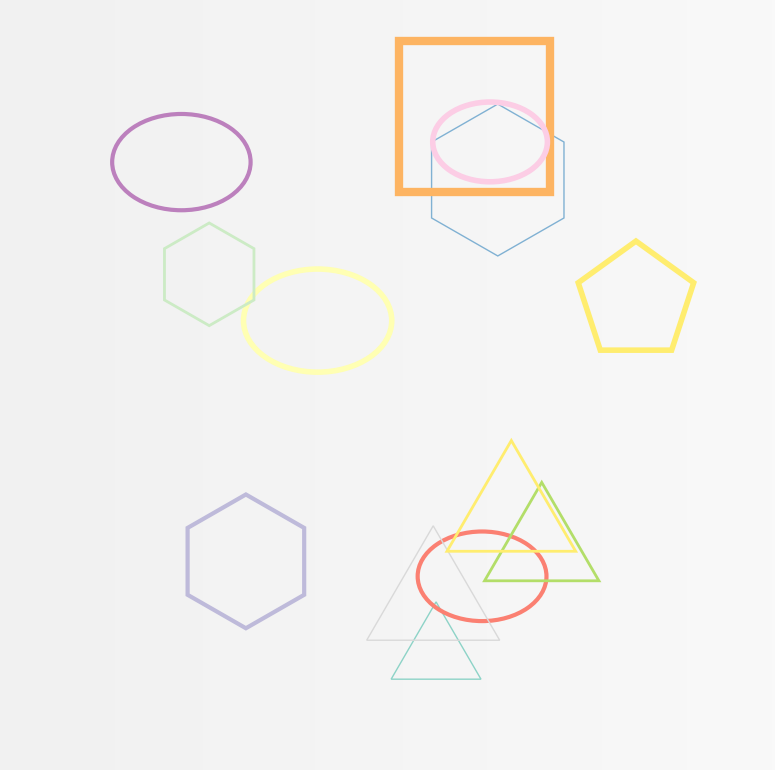[{"shape": "triangle", "thickness": 0.5, "radius": 0.33, "center": [0.563, 0.151]}, {"shape": "oval", "thickness": 2, "radius": 0.48, "center": [0.41, 0.584]}, {"shape": "hexagon", "thickness": 1.5, "radius": 0.43, "center": [0.317, 0.271]}, {"shape": "oval", "thickness": 1.5, "radius": 0.42, "center": [0.622, 0.252]}, {"shape": "hexagon", "thickness": 0.5, "radius": 0.49, "center": [0.642, 0.766]}, {"shape": "square", "thickness": 3, "radius": 0.49, "center": [0.612, 0.849]}, {"shape": "triangle", "thickness": 1, "radius": 0.43, "center": [0.699, 0.288]}, {"shape": "oval", "thickness": 2, "radius": 0.37, "center": [0.632, 0.816]}, {"shape": "triangle", "thickness": 0.5, "radius": 0.5, "center": [0.559, 0.218]}, {"shape": "oval", "thickness": 1.5, "radius": 0.45, "center": [0.234, 0.789]}, {"shape": "hexagon", "thickness": 1, "radius": 0.33, "center": [0.27, 0.644]}, {"shape": "pentagon", "thickness": 2, "radius": 0.39, "center": [0.821, 0.609]}, {"shape": "triangle", "thickness": 1, "radius": 0.48, "center": [0.66, 0.332]}]